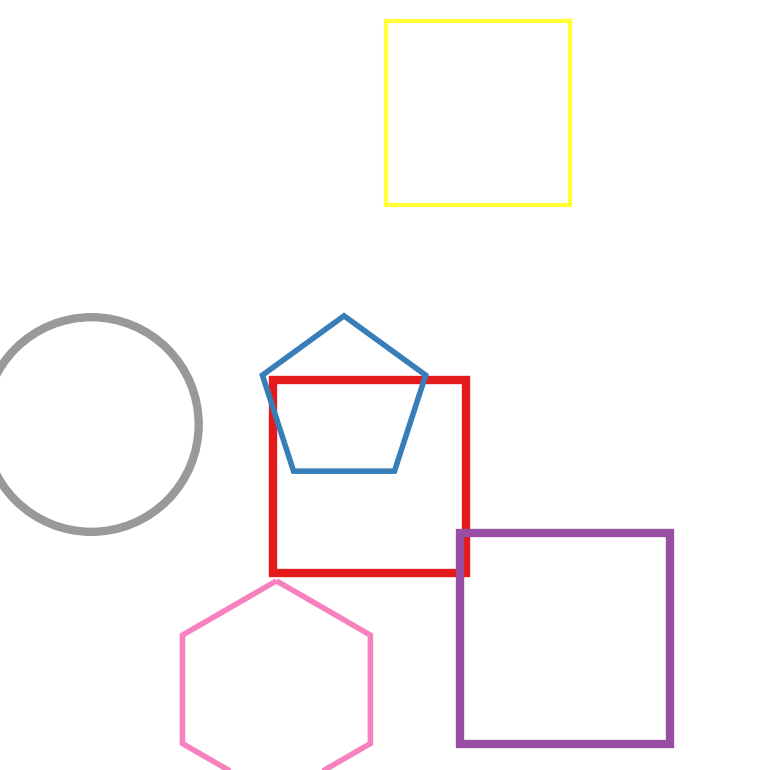[{"shape": "square", "thickness": 3, "radius": 0.63, "center": [0.48, 0.382]}, {"shape": "pentagon", "thickness": 2, "radius": 0.56, "center": [0.447, 0.478]}, {"shape": "square", "thickness": 3, "radius": 0.68, "center": [0.734, 0.171]}, {"shape": "square", "thickness": 1.5, "radius": 0.6, "center": [0.621, 0.854]}, {"shape": "hexagon", "thickness": 2, "radius": 0.7, "center": [0.359, 0.105]}, {"shape": "circle", "thickness": 3, "radius": 0.7, "center": [0.119, 0.449]}]